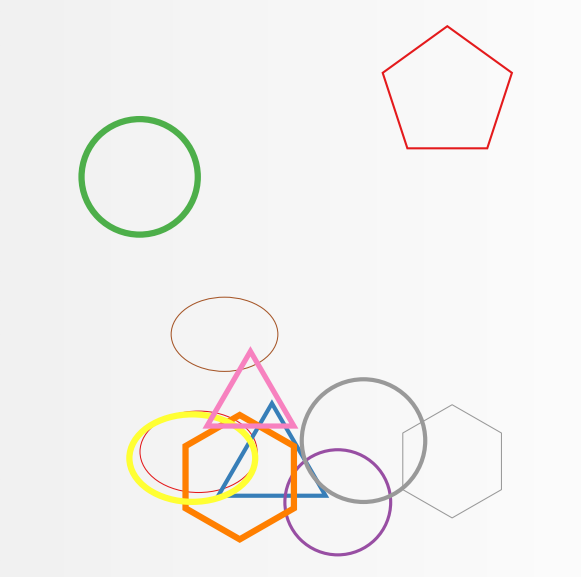[{"shape": "pentagon", "thickness": 1, "radius": 0.58, "center": [0.77, 0.837]}, {"shape": "oval", "thickness": 0.5, "radius": 0.5, "center": [0.342, 0.217]}, {"shape": "triangle", "thickness": 2, "radius": 0.53, "center": [0.468, 0.194]}, {"shape": "circle", "thickness": 3, "radius": 0.5, "center": [0.24, 0.693]}, {"shape": "circle", "thickness": 1.5, "radius": 0.46, "center": [0.581, 0.129]}, {"shape": "hexagon", "thickness": 3, "radius": 0.54, "center": [0.412, 0.173]}, {"shape": "oval", "thickness": 3, "radius": 0.54, "center": [0.331, 0.206]}, {"shape": "oval", "thickness": 0.5, "radius": 0.46, "center": [0.386, 0.42]}, {"shape": "triangle", "thickness": 2.5, "radius": 0.43, "center": [0.431, 0.305]}, {"shape": "circle", "thickness": 2, "radius": 0.53, "center": [0.625, 0.236]}, {"shape": "hexagon", "thickness": 0.5, "radius": 0.49, "center": [0.778, 0.2]}]